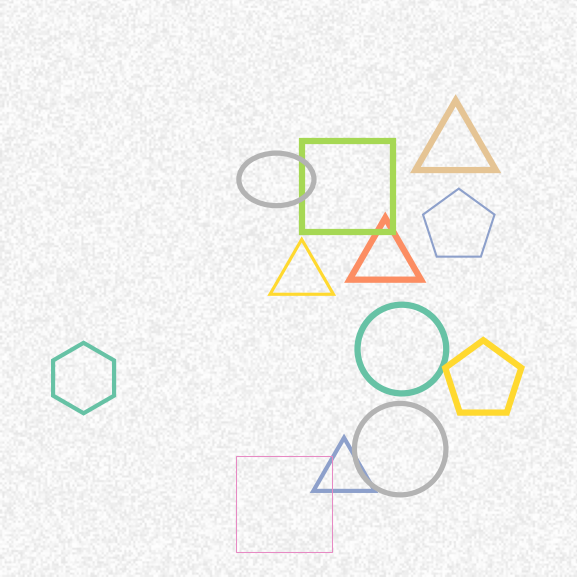[{"shape": "hexagon", "thickness": 2, "radius": 0.3, "center": [0.145, 0.345]}, {"shape": "circle", "thickness": 3, "radius": 0.38, "center": [0.696, 0.395]}, {"shape": "triangle", "thickness": 3, "radius": 0.36, "center": [0.667, 0.551]}, {"shape": "triangle", "thickness": 2, "radius": 0.31, "center": [0.596, 0.18]}, {"shape": "pentagon", "thickness": 1, "radius": 0.33, "center": [0.794, 0.607]}, {"shape": "square", "thickness": 0.5, "radius": 0.42, "center": [0.491, 0.126]}, {"shape": "square", "thickness": 3, "radius": 0.39, "center": [0.602, 0.676]}, {"shape": "pentagon", "thickness": 3, "radius": 0.35, "center": [0.837, 0.341]}, {"shape": "triangle", "thickness": 1.5, "radius": 0.32, "center": [0.522, 0.521]}, {"shape": "triangle", "thickness": 3, "radius": 0.4, "center": [0.789, 0.745]}, {"shape": "circle", "thickness": 2.5, "radius": 0.4, "center": [0.693, 0.221]}, {"shape": "oval", "thickness": 2.5, "radius": 0.33, "center": [0.479, 0.688]}]